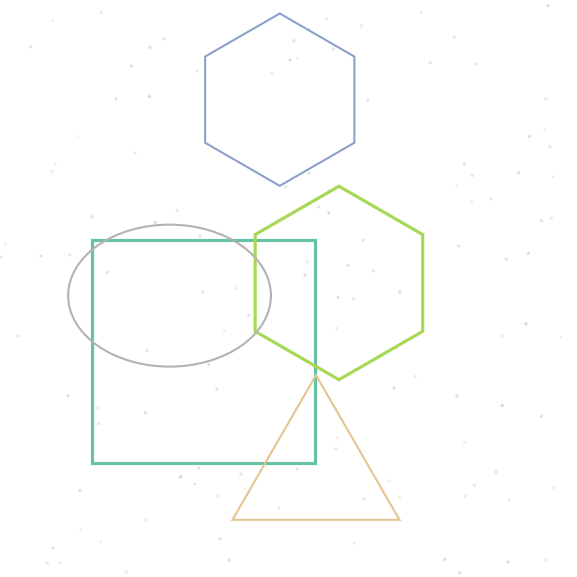[{"shape": "square", "thickness": 1.5, "radius": 0.96, "center": [0.352, 0.391]}, {"shape": "hexagon", "thickness": 1, "radius": 0.75, "center": [0.484, 0.827]}, {"shape": "hexagon", "thickness": 1.5, "radius": 0.84, "center": [0.587, 0.509]}, {"shape": "triangle", "thickness": 1, "radius": 0.84, "center": [0.547, 0.183]}, {"shape": "oval", "thickness": 1, "radius": 0.88, "center": [0.294, 0.487]}]